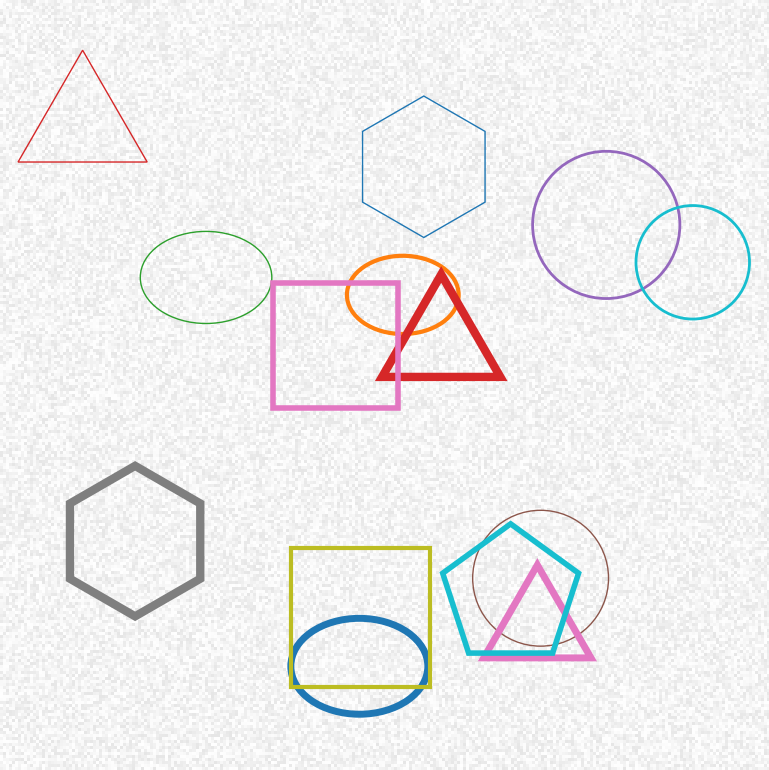[{"shape": "hexagon", "thickness": 0.5, "radius": 0.46, "center": [0.55, 0.783]}, {"shape": "oval", "thickness": 2.5, "radius": 0.44, "center": [0.467, 0.135]}, {"shape": "oval", "thickness": 1.5, "radius": 0.36, "center": [0.523, 0.617]}, {"shape": "oval", "thickness": 0.5, "radius": 0.43, "center": [0.268, 0.64]}, {"shape": "triangle", "thickness": 0.5, "radius": 0.48, "center": [0.107, 0.838]}, {"shape": "triangle", "thickness": 3, "radius": 0.44, "center": [0.573, 0.555]}, {"shape": "circle", "thickness": 1, "radius": 0.48, "center": [0.787, 0.708]}, {"shape": "circle", "thickness": 0.5, "radius": 0.44, "center": [0.702, 0.249]}, {"shape": "square", "thickness": 2, "radius": 0.41, "center": [0.436, 0.552]}, {"shape": "triangle", "thickness": 2.5, "radius": 0.4, "center": [0.698, 0.186]}, {"shape": "hexagon", "thickness": 3, "radius": 0.49, "center": [0.175, 0.297]}, {"shape": "square", "thickness": 1.5, "radius": 0.45, "center": [0.469, 0.198]}, {"shape": "pentagon", "thickness": 2, "radius": 0.46, "center": [0.663, 0.227]}, {"shape": "circle", "thickness": 1, "radius": 0.37, "center": [0.9, 0.659]}]